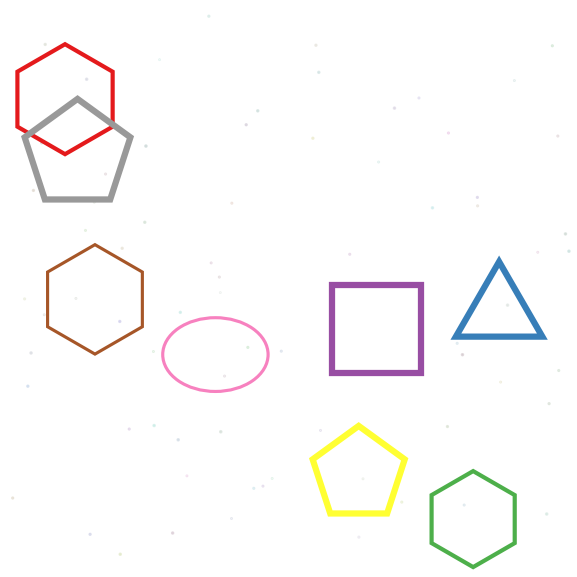[{"shape": "hexagon", "thickness": 2, "radius": 0.48, "center": [0.113, 0.827]}, {"shape": "triangle", "thickness": 3, "radius": 0.43, "center": [0.864, 0.459]}, {"shape": "hexagon", "thickness": 2, "radius": 0.42, "center": [0.819, 0.1]}, {"shape": "square", "thickness": 3, "radius": 0.38, "center": [0.652, 0.429]}, {"shape": "pentagon", "thickness": 3, "radius": 0.42, "center": [0.621, 0.178]}, {"shape": "hexagon", "thickness": 1.5, "radius": 0.47, "center": [0.164, 0.481]}, {"shape": "oval", "thickness": 1.5, "radius": 0.46, "center": [0.373, 0.385]}, {"shape": "pentagon", "thickness": 3, "radius": 0.48, "center": [0.134, 0.732]}]